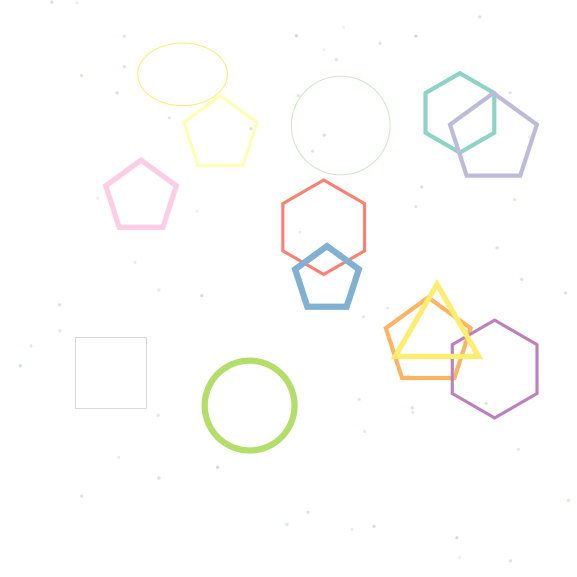[{"shape": "hexagon", "thickness": 2, "radius": 0.34, "center": [0.796, 0.804]}, {"shape": "pentagon", "thickness": 1.5, "radius": 0.33, "center": [0.382, 0.767]}, {"shape": "pentagon", "thickness": 2, "radius": 0.4, "center": [0.854, 0.759]}, {"shape": "hexagon", "thickness": 1.5, "radius": 0.41, "center": [0.561, 0.606]}, {"shape": "pentagon", "thickness": 3, "radius": 0.29, "center": [0.566, 0.515]}, {"shape": "pentagon", "thickness": 2, "radius": 0.39, "center": [0.742, 0.407]}, {"shape": "circle", "thickness": 3, "radius": 0.39, "center": [0.432, 0.297]}, {"shape": "pentagon", "thickness": 2.5, "radius": 0.32, "center": [0.244, 0.658]}, {"shape": "square", "thickness": 0.5, "radius": 0.31, "center": [0.192, 0.354]}, {"shape": "hexagon", "thickness": 1.5, "radius": 0.42, "center": [0.857, 0.36]}, {"shape": "circle", "thickness": 0.5, "radius": 0.43, "center": [0.59, 0.782]}, {"shape": "triangle", "thickness": 2.5, "radius": 0.42, "center": [0.757, 0.424]}, {"shape": "oval", "thickness": 0.5, "radius": 0.39, "center": [0.316, 0.87]}]